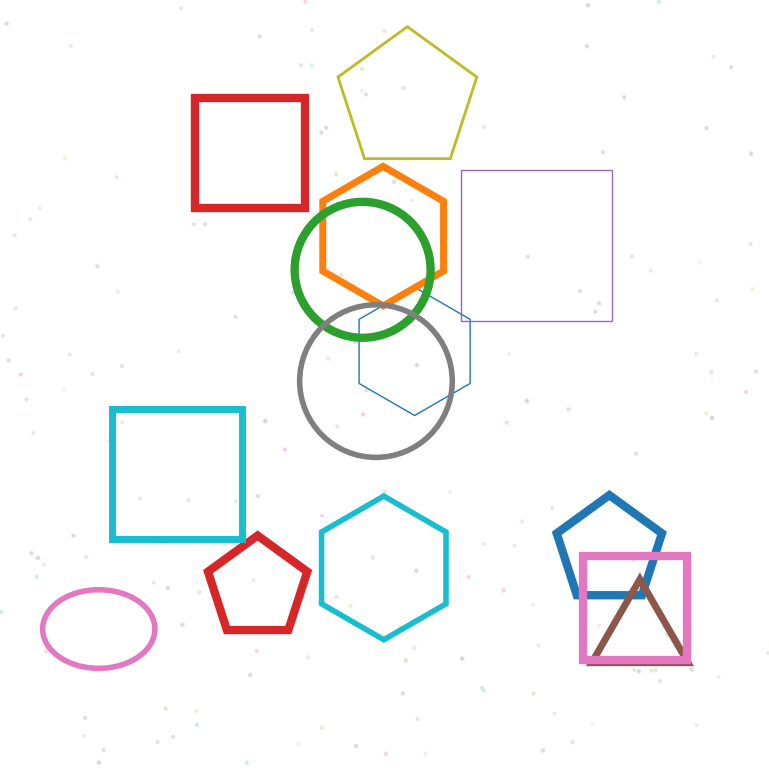[{"shape": "pentagon", "thickness": 3, "radius": 0.36, "center": [0.791, 0.285]}, {"shape": "hexagon", "thickness": 0.5, "radius": 0.42, "center": [0.538, 0.544]}, {"shape": "hexagon", "thickness": 2.5, "radius": 0.45, "center": [0.498, 0.693]}, {"shape": "circle", "thickness": 3, "radius": 0.44, "center": [0.471, 0.65]}, {"shape": "pentagon", "thickness": 3, "radius": 0.34, "center": [0.335, 0.237]}, {"shape": "square", "thickness": 3, "radius": 0.36, "center": [0.325, 0.801]}, {"shape": "square", "thickness": 0.5, "radius": 0.49, "center": [0.697, 0.682]}, {"shape": "triangle", "thickness": 2.5, "radius": 0.36, "center": [0.831, 0.175]}, {"shape": "oval", "thickness": 2, "radius": 0.36, "center": [0.128, 0.183]}, {"shape": "square", "thickness": 3, "radius": 0.34, "center": [0.824, 0.211]}, {"shape": "circle", "thickness": 2, "radius": 0.5, "center": [0.488, 0.505]}, {"shape": "pentagon", "thickness": 1, "radius": 0.47, "center": [0.529, 0.871]}, {"shape": "hexagon", "thickness": 2, "radius": 0.47, "center": [0.498, 0.262]}, {"shape": "square", "thickness": 2.5, "radius": 0.42, "center": [0.23, 0.384]}]